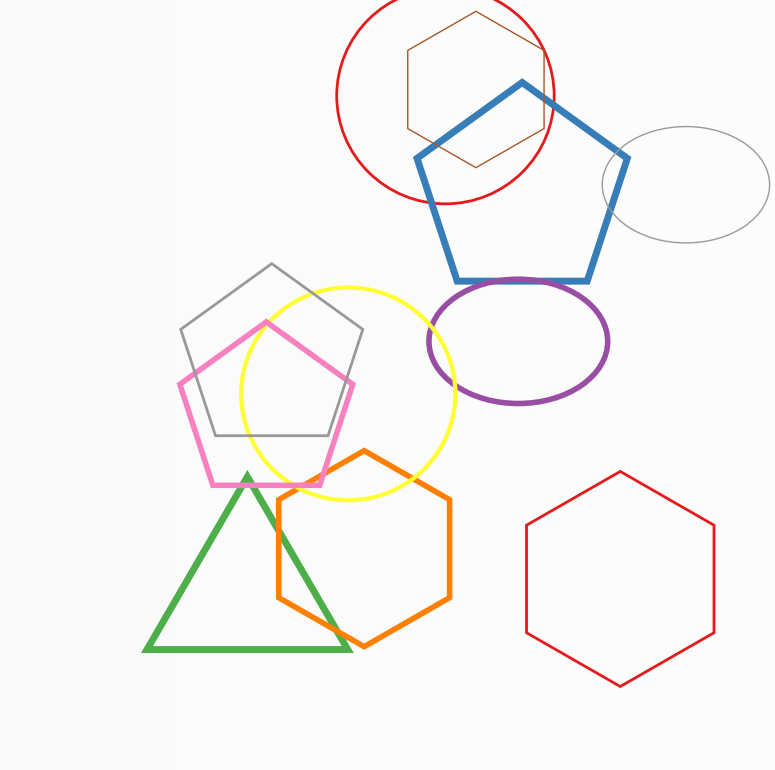[{"shape": "circle", "thickness": 1, "radius": 0.7, "center": [0.575, 0.876]}, {"shape": "hexagon", "thickness": 1, "radius": 0.7, "center": [0.8, 0.248]}, {"shape": "pentagon", "thickness": 2.5, "radius": 0.71, "center": [0.674, 0.75]}, {"shape": "triangle", "thickness": 2.5, "radius": 0.75, "center": [0.319, 0.231]}, {"shape": "oval", "thickness": 2, "radius": 0.58, "center": [0.669, 0.557]}, {"shape": "hexagon", "thickness": 2, "radius": 0.64, "center": [0.47, 0.287]}, {"shape": "circle", "thickness": 1.5, "radius": 0.69, "center": [0.449, 0.488]}, {"shape": "hexagon", "thickness": 0.5, "radius": 0.51, "center": [0.614, 0.884]}, {"shape": "pentagon", "thickness": 2, "radius": 0.59, "center": [0.344, 0.465]}, {"shape": "oval", "thickness": 0.5, "radius": 0.54, "center": [0.885, 0.76]}, {"shape": "pentagon", "thickness": 1, "radius": 0.62, "center": [0.351, 0.534]}]